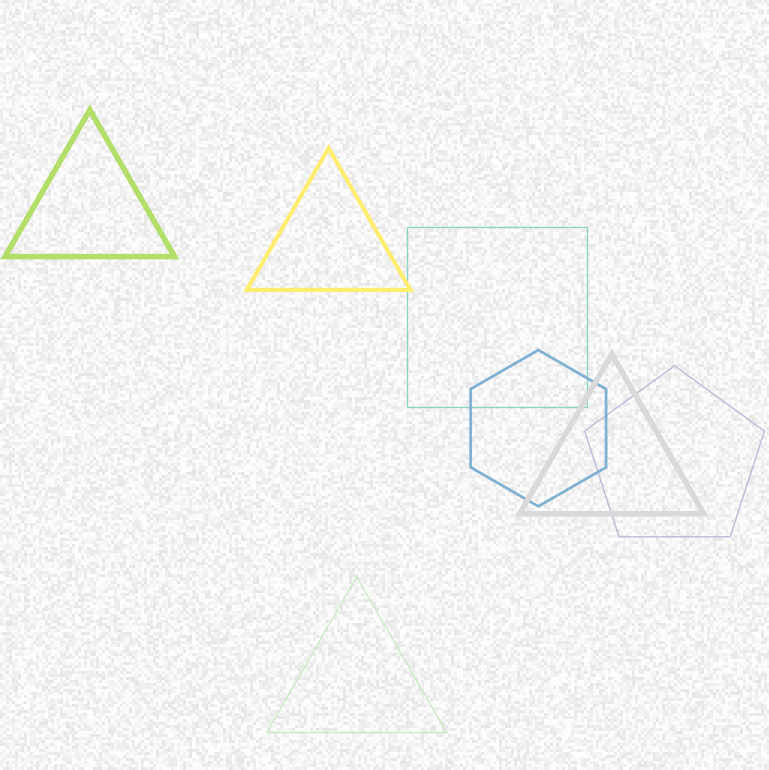[{"shape": "square", "thickness": 0.5, "radius": 0.58, "center": [0.645, 0.588]}, {"shape": "pentagon", "thickness": 0.5, "radius": 0.61, "center": [0.876, 0.402]}, {"shape": "hexagon", "thickness": 1, "radius": 0.51, "center": [0.699, 0.444]}, {"shape": "triangle", "thickness": 2, "radius": 0.64, "center": [0.117, 0.73]}, {"shape": "triangle", "thickness": 2, "radius": 0.69, "center": [0.794, 0.402]}, {"shape": "triangle", "thickness": 0.5, "radius": 0.67, "center": [0.463, 0.116]}, {"shape": "triangle", "thickness": 1.5, "radius": 0.61, "center": [0.427, 0.685]}]